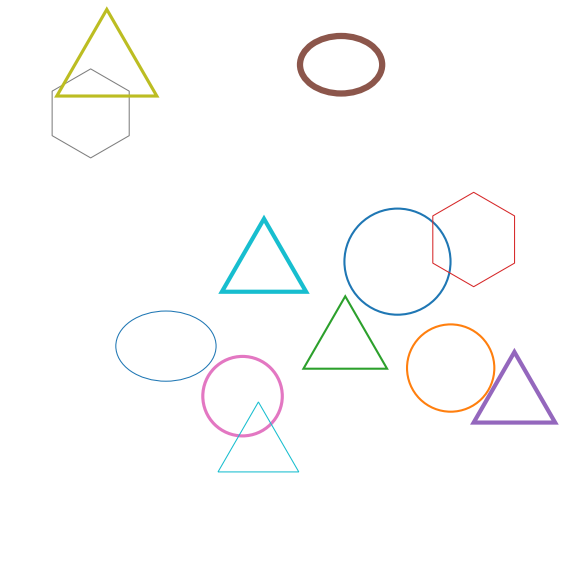[{"shape": "circle", "thickness": 1, "radius": 0.46, "center": [0.688, 0.546]}, {"shape": "oval", "thickness": 0.5, "radius": 0.43, "center": [0.287, 0.4]}, {"shape": "circle", "thickness": 1, "radius": 0.38, "center": [0.78, 0.362]}, {"shape": "triangle", "thickness": 1, "radius": 0.42, "center": [0.598, 0.402]}, {"shape": "hexagon", "thickness": 0.5, "radius": 0.41, "center": [0.82, 0.584]}, {"shape": "triangle", "thickness": 2, "radius": 0.41, "center": [0.891, 0.308]}, {"shape": "oval", "thickness": 3, "radius": 0.36, "center": [0.591, 0.887]}, {"shape": "circle", "thickness": 1.5, "radius": 0.34, "center": [0.42, 0.313]}, {"shape": "hexagon", "thickness": 0.5, "radius": 0.39, "center": [0.157, 0.803]}, {"shape": "triangle", "thickness": 1.5, "radius": 0.5, "center": [0.185, 0.883]}, {"shape": "triangle", "thickness": 2, "radius": 0.42, "center": [0.457, 0.536]}, {"shape": "triangle", "thickness": 0.5, "radius": 0.4, "center": [0.447, 0.222]}]